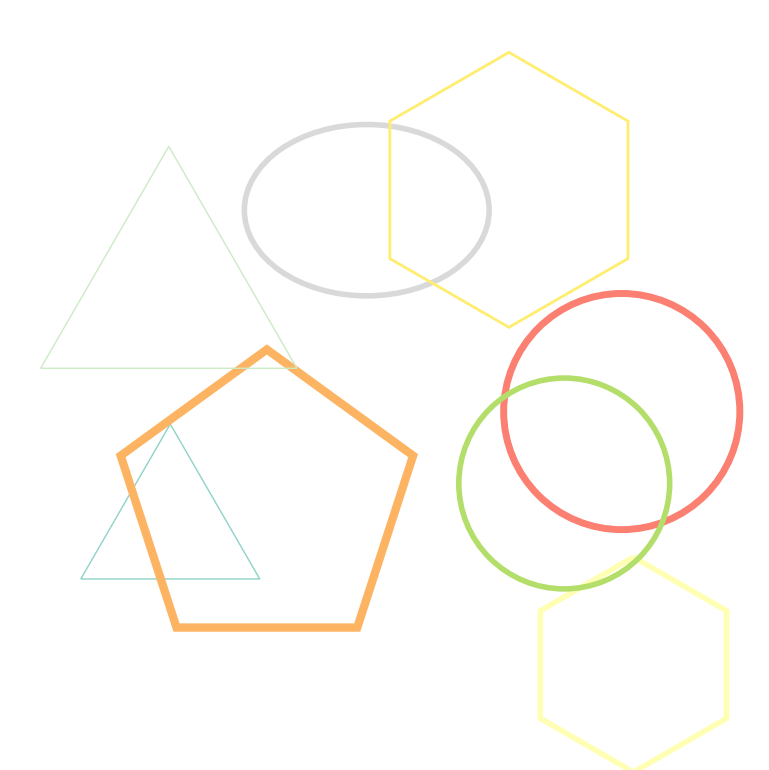[{"shape": "triangle", "thickness": 0.5, "radius": 0.67, "center": [0.221, 0.315]}, {"shape": "hexagon", "thickness": 2, "radius": 0.7, "center": [0.823, 0.137]}, {"shape": "circle", "thickness": 2.5, "radius": 0.77, "center": [0.807, 0.466]}, {"shape": "pentagon", "thickness": 3, "radius": 1.0, "center": [0.347, 0.347]}, {"shape": "circle", "thickness": 2, "radius": 0.68, "center": [0.733, 0.372]}, {"shape": "oval", "thickness": 2, "radius": 0.79, "center": [0.476, 0.727]}, {"shape": "triangle", "thickness": 0.5, "radius": 0.96, "center": [0.219, 0.618]}, {"shape": "hexagon", "thickness": 1, "radius": 0.89, "center": [0.661, 0.753]}]